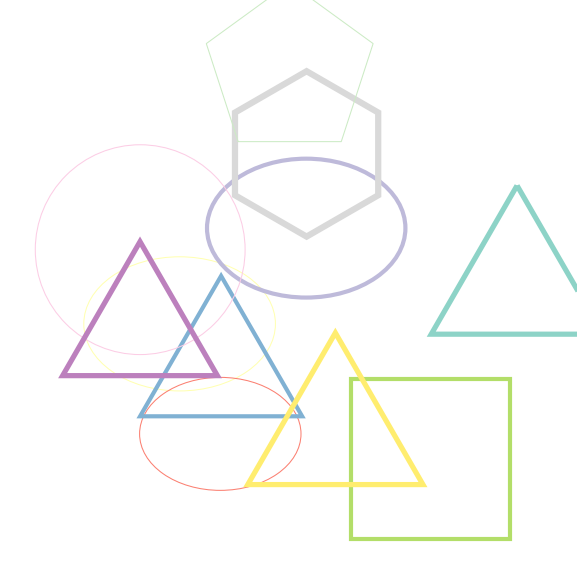[{"shape": "triangle", "thickness": 2.5, "radius": 0.86, "center": [0.895, 0.506]}, {"shape": "oval", "thickness": 0.5, "radius": 0.83, "center": [0.311, 0.438]}, {"shape": "oval", "thickness": 2, "radius": 0.86, "center": [0.53, 0.604]}, {"shape": "oval", "thickness": 0.5, "radius": 0.7, "center": [0.381, 0.248]}, {"shape": "triangle", "thickness": 2, "radius": 0.81, "center": [0.383, 0.359]}, {"shape": "square", "thickness": 2, "radius": 0.69, "center": [0.745, 0.204]}, {"shape": "circle", "thickness": 0.5, "radius": 0.91, "center": [0.243, 0.567]}, {"shape": "hexagon", "thickness": 3, "radius": 0.72, "center": [0.531, 0.733]}, {"shape": "triangle", "thickness": 2.5, "radius": 0.77, "center": [0.242, 0.426]}, {"shape": "pentagon", "thickness": 0.5, "radius": 0.76, "center": [0.502, 0.877]}, {"shape": "triangle", "thickness": 2.5, "radius": 0.88, "center": [0.581, 0.248]}]